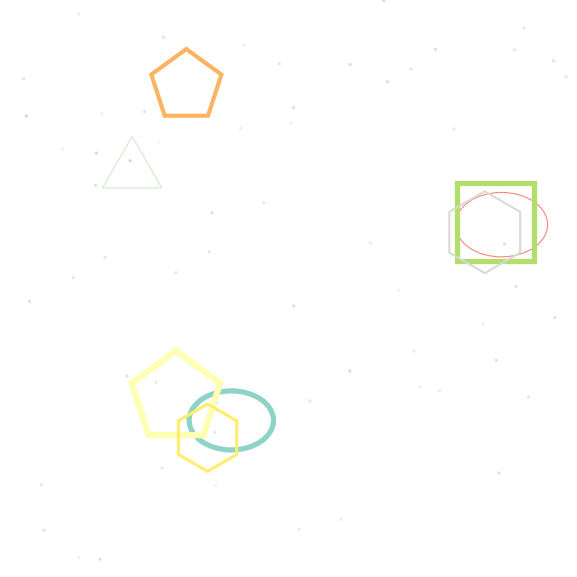[{"shape": "oval", "thickness": 2.5, "radius": 0.37, "center": [0.401, 0.271]}, {"shape": "pentagon", "thickness": 3, "radius": 0.4, "center": [0.305, 0.311]}, {"shape": "oval", "thickness": 0.5, "radius": 0.4, "center": [0.868, 0.61]}, {"shape": "pentagon", "thickness": 2, "radius": 0.32, "center": [0.323, 0.85]}, {"shape": "square", "thickness": 2.5, "radius": 0.34, "center": [0.858, 0.615]}, {"shape": "hexagon", "thickness": 1, "radius": 0.35, "center": [0.839, 0.597]}, {"shape": "triangle", "thickness": 0.5, "radius": 0.3, "center": [0.229, 0.704]}, {"shape": "hexagon", "thickness": 1.5, "radius": 0.29, "center": [0.359, 0.241]}]